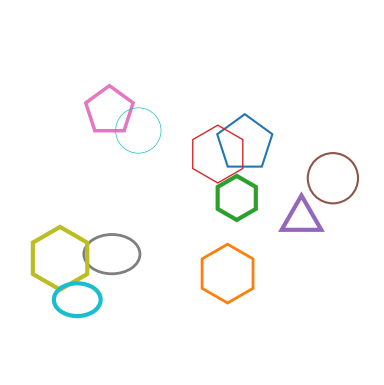[{"shape": "pentagon", "thickness": 1.5, "radius": 0.38, "center": [0.636, 0.628]}, {"shape": "hexagon", "thickness": 2, "radius": 0.38, "center": [0.591, 0.289]}, {"shape": "hexagon", "thickness": 3, "radius": 0.29, "center": [0.615, 0.486]}, {"shape": "hexagon", "thickness": 1, "radius": 0.38, "center": [0.566, 0.6]}, {"shape": "triangle", "thickness": 3, "radius": 0.3, "center": [0.783, 0.433]}, {"shape": "circle", "thickness": 1.5, "radius": 0.33, "center": [0.865, 0.537]}, {"shape": "pentagon", "thickness": 2.5, "radius": 0.32, "center": [0.284, 0.713]}, {"shape": "oval", "thickness": 2, "radius": 0.36, "center": [0.291, 0.34]}, {"shape": "hexagon", "thickness": 3, "radius": 0.41, "center": [0.156, 0.329]}, {"shape": "circle", "thickness": 0.5, "radius": 0.29, "center": [0.359, 0.661]}, {"shape": "oval", "thickness": 3, "radius": 0.3, "center": [0.201, 0.222]}]